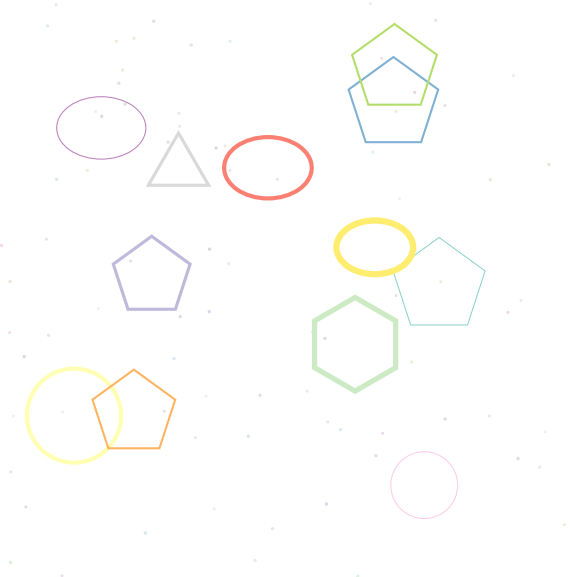[{"shape": "pentagon", "thickness": 0.5, "radius": 0.42, "center": [0.76, 0.504]}, {"shape": "circle", "thickness": 2, "radius": 0.41, "center": [0.128, 0.279]}, {"shape": "pentagon", "thickness": 1.5, "radius": 0.35, "center": [0.263, 0.52]}, {"shape": "oval", "thickness": 2, "radius": 0.38, "center": [0.464, 0.709]}, {"shape": "pentagon", "thickness": 1, "radius": 0.41, "center": [0.681, 0.819]}, {"shape": "pentagon", "thickness": 1, "radius": 0.38, "center": [0.232, 0.284]}, {"shape": "pentagon", "thickness": 1, "radius": 0.39, "center": [0.683, 0.88]}, {"shape": "circle", "thickness": 0.5, "radius": 0.29, "center": [0.735, 0.159]}, {"shape": "triangle", "thickness": 1.5, "radius": 0.3, "center": [0.309, 0.708]}, {"shape": "oval", "thickness": 0.5, "radius": 0.39, "center": [0.175, 0.778]}, {"shape": "hexagon", "thickness": 2.5, "radius": 0.41, "center": [0.615, 0.403]}, {"shape": "oval", "thickness": 3, "radius": 0.33, "center": [0.649, 0.571]}]